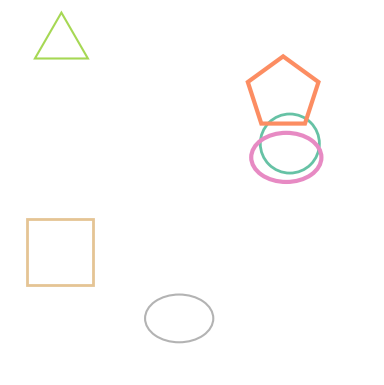[{"shape": "circle", "thickness": 2, "radius": 0.38, "center": [0.753, 0.627]}, {"shape": "pentagon", "thickness": 3, "radius": 0.48, "center": [0.735, 0.757]}, {"shape": "oval", "thickness": 3, "radius": 0.46, "center": [0.744, 0.591]}, {"shape": "triangle", "thickness": 1.5, "radius": 0.4, "center": [0.159, 0.888]}, {"shape": "square", "thickness": 2, "radius": 0.43, "center": [0.156, 0.345]}, {"shape": "oval", "thickness": 1.5, "radius": 0.44, "center": [0.465, 0.173]}]